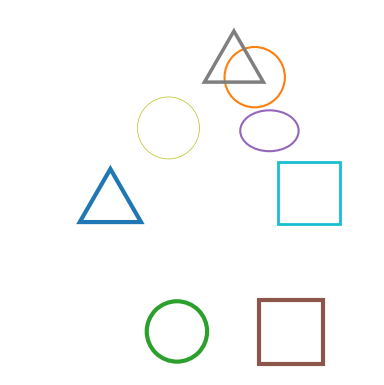[{"shape": "triangle", "thickness": 3, "radius": 0.46, "center": [0.287, 0.469]}, {"shape": "circle", "thickness": 1.5, "radius": 0.39, "center": [0.662, 0.8]}, {"shape": "circle", "thickness": 3, "radius": 0.39, "center": [0.46, 0.139]}, {"shape": "oval", "thickness": 1.5, "radius": 0.38, "center": [0.7, 0.66]}, {"shape": "square", "thickness": 3, "radius": 0.41, "center": [0.756, 0.138]}, {"shape": "triangle", "thickness": 2.5, "radius": 0.44, "center": [0.608, 0.831]}, {"shape": "circle", "thickness": 0.5, "radius": 0.4, "center": [0.438, 0.668]}, {"shape": "square", "thickness": 2, "radius": 0.4, "center": [0.803, 0.498]}]